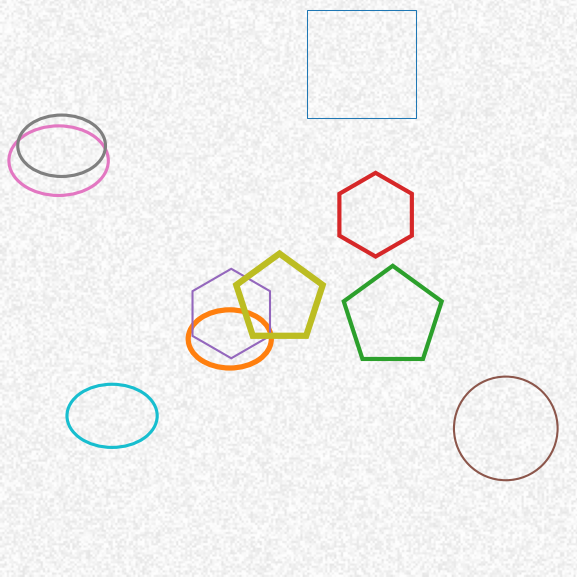[{"shape": "square", "thickness": 0.5, "radius": 0.47, "center": [0.626, 0.888]}, {"shape": "oval", "thickness": 2.5, "radius": 0.36, "center": [0.398, 0.412]}, {"shape": "pentagon", "thickness": 2, "radius": 0.45, "center": [0.68, 0.45]}, {"shape": "hexagon", "thickness": 2, "radius": 0.36, "center": [0.65, 0.627]}, {"shape": "hexagon", "thickness": 1, "radius": 0.39, "center": [0.4, 0.456]}, {"shape": "circle", "thickness": 1, "radius": 0.45, "center": [0.876, 0.257]}, {"shape": "oval", "thickness": 1.5, "radius": 0.43, "center": [0.101, 0.721]}, {"shape": "oval", "thickness": 1.5, "radius": 0.38, "center": [0.107, 0.747]}, {"shape": "pentagon", "thickness": 3, "radius": 0.39, "center": [0.484, 0.481]}, {"shape": "oval", "thickness": 1.5, "radius": 0.39, "center": [0.194, 0.279]}]